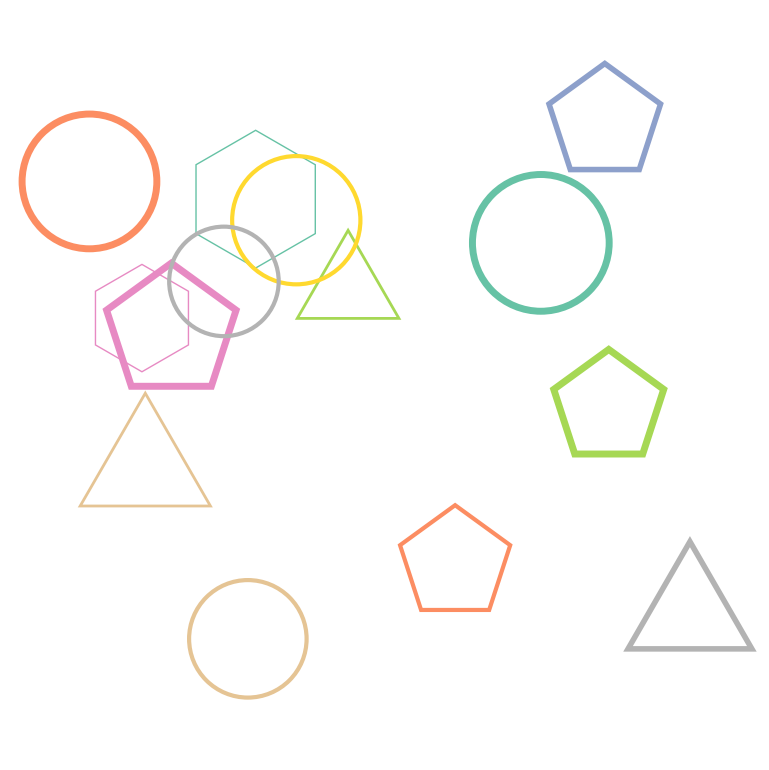[{"shape": "hexagon", "thickness": 0.5, "radius": 0.45, "center": [0.332, 0.741]}, {"shape": "circle", "thickness": 2.5, "radius": 0.44, "center": [0.702, 0.685]}, {"shape": "pentagon", "thickness": 1.5, "radius": 0.38, "center": [0.591, 0.269]}, {"shape": "circle", "thickness": 2.5, "radius": 0.44, "center": [0.116, 0.764]}, {"shape": "pentagon", "thickness": 2, "radius": 0.38, "center": [0.785, 0.841]}, {"shape": "hexagon", "thickness": 0.5, "radius": 0.35, "center": [0.184, 0.587]}, {"shape": "pentagon", "thickness": 2.5, "radius": 0.44, "center": [0.222, 0.57]}, {"shape": "pentagon", "thickness": 2.5, "radius": 0.38, "center": [0.791, 0.471]}, {"shape": "triangle", "thickness": 1, "radius": 0.38, "center": [0.452, 0.625]}, {"shape": "circle", "thickness": 1.5, "radius": 0.42, "center": [0.385, 0.714]}, {"shape": "circle", "thickness": 1.5, "radius": 0.38, "center": [0.322, 0.17]}, {"shape": "triangle", "thickness": 1, "radius": 0.49, "center": [0.189, 0.392]}, {"shape": "circle", "thickness": 1.5, "radius": 0.36, "center": [0.291, 0.635]}, {"shape": "triangle", "thickness": 2, "radius": 0.46, "center": [0.896, 0.204]}]